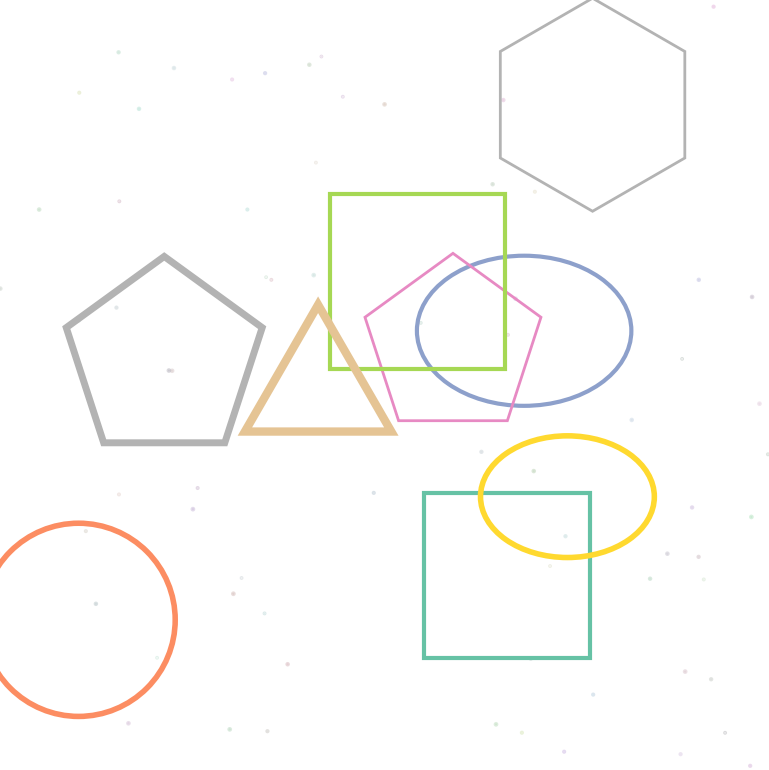[{"shape": "square", "thickness": 1.5, "radius": 0.54, "center": [0.659, 0.252]}, {"shape": "circle", "thickness": 2, "radius": 0.63, "center": [0.102, 0.195]}, {"shape": "oval", "thickness": 1.5, "radius": 0.7, "center": [0.681, 0.57]}, {"shape": "pentagon", "thickness": 1, "radius": 0.6, "center": [0.588, 0.551]}, {"shape": "square", "thickness": 1.5, "radius": 0.57, "center": [0.542, 0.635]}, {"shape": "oval", "thickness": 2, "radius": 0.56, "center": [0.737, 0.355]}, {"shape": "triangle", "thickness": 3, "radius": 0.55, "center": [0.413, 0.494]}, {"shape": "pentagon", "thickness": 2.5, "radius": 0.67, "center": [0.213, 0.533]}, {"shape": "hexagon", "thickness": 1, "radius": 0.69, "center": [0.77, 0.864]}]